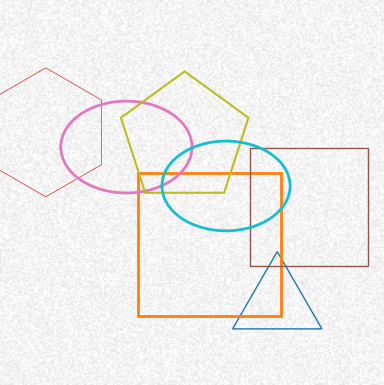[{"shape": "triangle", "thickness": 1, "radius": 0.67, "center": [0.72, 0.213]}, {"shape": "square", "thickness": 2, "radius": 0.93, "center": [0.545, 0.365]}, {"shape": "hexagon", "thickness": 0.5, "radius": 0.84, "center": [0.119, 0.656]}, {"shape": "square", "thickness": 1, "radius": 0.77, "center": [0.803, 0.463]}, {"shape": "oval", "thickness": 2, "radius": 0.85, "center": [0.328, 0.618]}, {"shape": "pentagon", "thickness": 1.5, "radius": 0.87, "center": [0.48, 0.64]}, {"shape": "oval", "thickness": 2, "radius": 0.83, "center": [0.587, 0.517]}]